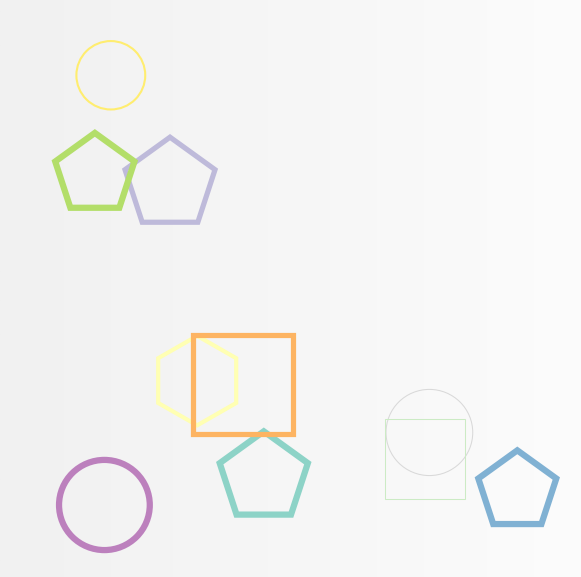[{"shape": "pentagon", "thickness": 3, "radius": 0.4, "center": [0.454, 0.173]}, {"shape": "hexagon", "thickness": 2, "radius": 0.39, "center": [0.339, 0.34]}, {"shape": "pentagon", "thickness": 2.5, "radius": 0.41, "center": [0.293, 0.68]}, {"shape": "pentagon", "thickness": 3, "radius": 0.35, "center": [0.89, 0.149]}, {"shape": "square", "thickness": 2.5, "radius": 0.43, "center": [0.418, 0.334]}, {"shape": "pentagon", "thickness": 3, "radius": 0.36, "center": [0.163, 0.697]}, {"shape": "circle", "thickness": 0.5, "radius": 0.37, "center": [0.739, 0.25]}, {"shape": "circle", "thickness": 3, "radius": 0.39, "center": [0.18, 0.125]}, {"shape": "square", "thickness": 0.5, "radius": 0.35, "center": [0.731, 0.204]}, {"shape": "circle", "thickness": 1, "radius": 0.3, "center": [0.191, 0.869]}]